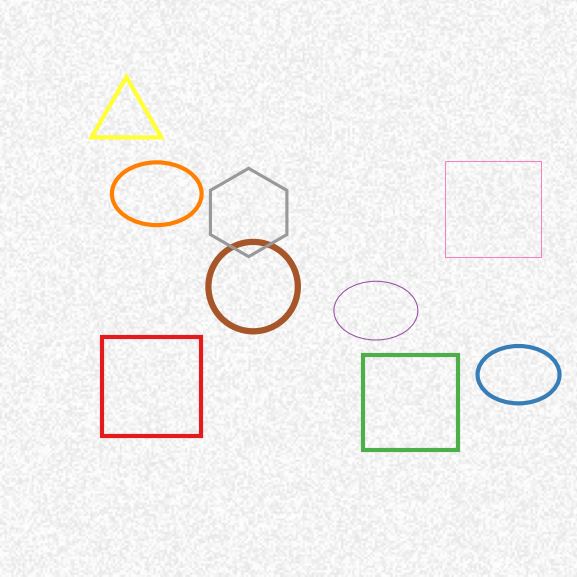[{"shape": "square", "thickness": 2, "radius": 0.43, "center": [0.263, 0.33]}, {"shape": "oval", "thickness": 2, "radius": 0.35, "center": [0.898, 0.35]}, {"shape": "square", "thickness": 2, "radius": 0.41, "center": [0.711, 0.302]}, {"shape": "oval", "thickness": 0.5, "radius": 0.36, "center": [0.651, 0.461]}, {"shape": "oval", "thickness": 2, "radius": 0.39, "center": [0.271, 0.664]}, {"shape": "triangle", "thickness": 2, "radius": 0.35, "center": [0.219, 0.796]}, {"shape": "circle", "thickness": 3, "radius": 0.39, "center": [0.438, 0.503]}, {"shape": "square", "thickness": 0.5, "radius": 0.42, "center": [0.854, 0.638]}, {"shape": "hexagon", "thickness": 1.5, "radius": 0.38, "center": [0.431, 0.631]}]